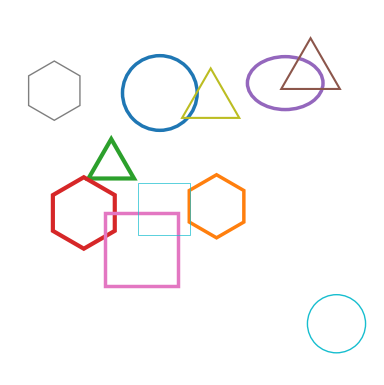[{"shape": "circle", "thickness": 2.5, "radius": 0.48, "center": [0.415, 0.758]}, {"shape": "hexagon", "thickness": 2.5, "radius": 0.41, "center": [0.562, 0.464]}, {"shape": "triangle", "thickness": 3, "radius": 0.34, "center": [0.289, 0.571]}, {"shape": "hexagon", "thickness": 3, "radius": 0.46, "center": [0.218, 0.447]}, {"shape": "oval", "thickness": 2.5, "radius": 0.49, "center": [0.741, 0.784]}, {"shape": "triangle", "thickness": 1.5, "radius": 0.44, "center": [0.807, 0.813]}, {"shape": "square", "thickness": 2.5, "radius": 0.47, "center": [0.367, 0.351]}, {"shape": "hexagon", "thickness": 1, "radius": 0.38, "center": [0.141, 0.764]}, {"shape": "triangle", "thickness": 1.5, "radius": 0.43, "center": [0.547, 0.737]}, {"shape": "circle", "thickness": 1, "radius": 0.38, "center": [0.874, 0.159]}, {"shape": "square", "thickness": 0.5, "radius": 0.34, "center": [0.427, 0.457]}]